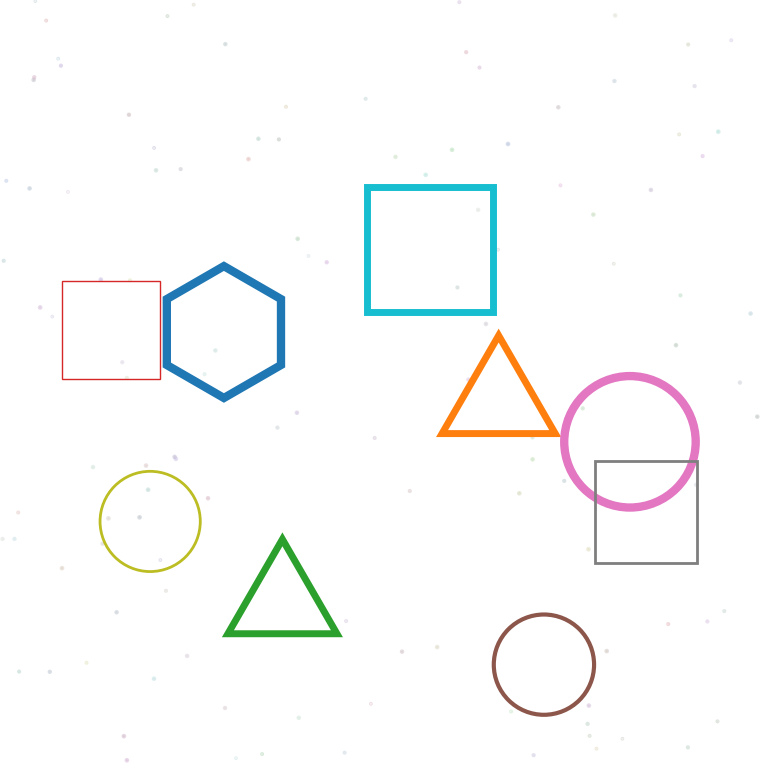[{"shape": "hexagon", "thickness": 3, "radius": 0.43, "center": [0.291, 0.569]}, {"shape": "triangle", "thickness": 2.5, "radius": 0.42, "center": [0.648, 0.479]}, {"shape": "triangle", "thickness": 2.5, "radius": 0.41, "center": [0.367, 0.218]}, {"shape": "square", "thickness": 0.5, "radius": 0.32, "center": [0.144, 0.572]}, {"shape": "circle", "thickness": 1.5, "radius": 0.33, "center": [0.706, 0.137]}, {"shape": "circle", "thickness": 3, "radius": 0.43, "center": [0.818, 0.426]}, {"shape": "square", "thickness": 1, "radius": 0.33, "center": [0.839, 0.335]}, {"shape": "circle", "thickness": 1, "radius": 0.33, "center": [0.195, 0.323]}, {"shape": "square", "thickness": 2.5, "radius": 0.41, "center": [0.558, 0.676]}]